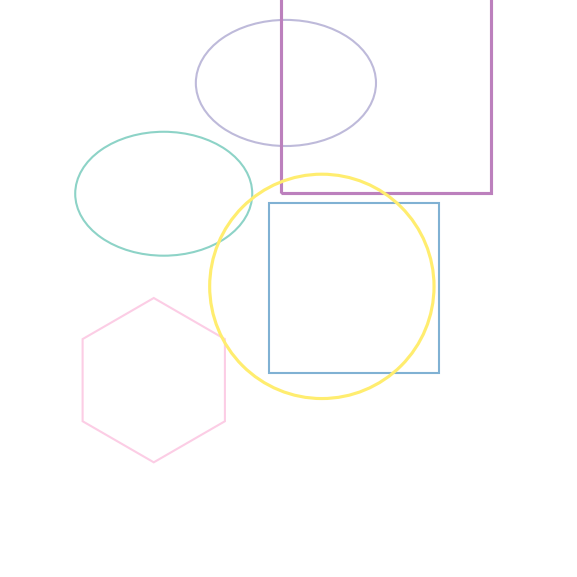[{"shape": "oval", "thickness": 1, "radius": 0.77, "center": [0.284, 0.664]}, {"shape": "oval", "thickness": 1, "radius": 0.78, "center": [0.495, 0.855]}, {"shape": "square", "thickness": 1, "radius": 0.74, "center": [0.613, 0.501]}, {"shape": "hexagon", "thickness": 1, "radius": 0.71, "center": [0.266, 0.341]}, {"shape": "square", "thickness": 1.5, "radius": 0.91, "center": [0.668, 0.847]}, {"shape": "circle", "thickness": 1.5, "radius": 0.97, "center": [0.557, 0.503]}]